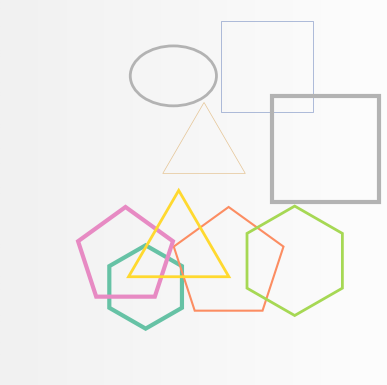[{"shape": "hexagon", "thickness": 3, "radius": 0.54, "center": [0.376, 0.255]}, {"shape": "pentagon", "thickness": 1.5, "radius": 0.74, "center": [0.59, 0.314]}, {"shape": "square", "thickness": 0.5, "radius": 0.59, "center": [0.689, 0.828]}, {"shape": "pentagon", "thickness": 3, "radius": 0.64, "center": [0.324, 0.334]}, {"shape": "hexagon", "thickness": 2, "radius": 0.71, "center": [0.761, 0.323]}, {"shape": "triangle", "thickness": 2, "radius": 0.75, "center": [0.461, 0.356]}, {"shape": "triangle", "thickness": 0.5, "radius": 0.62, "center": [0.527, 0.611]}, {"shape": "square", "thickness": 3, "radius": 0.69, "center": [0.84, 0.612]}, {"shape": "oval", "thickness": 2, "radius": 0.56, "center": [0.447, 0.803]}]